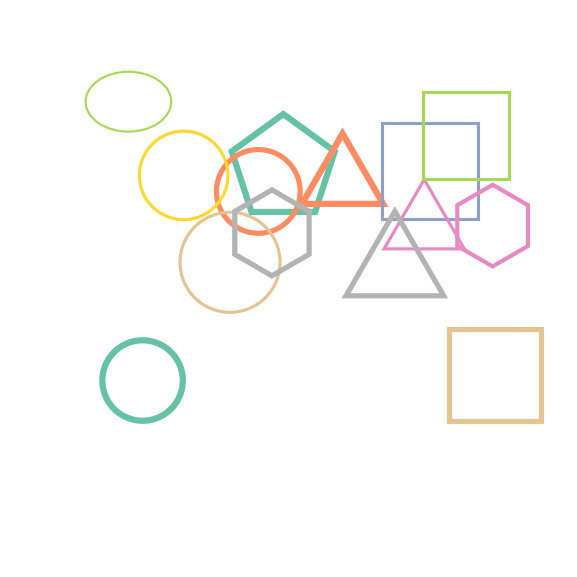[{"shape": "circle", "thickness": 3, "radius": 0.35, "center": [0.247, 0.34]}, {"shape": "pentagon", "thickness": 3, "radius": 0.47, "center": [0.491, 0.708]}, {"shape": "triangle", "thickness": 3, "radius": 0.41, "center": [0.593, 0.687]}, {"shape": "circle", "thickness": 2.5, "radius": 0.36, "center": [0.447, 0.668]}, {"shape": "square", "thickness": 1.5, "radius": 0.41, "center": [0.744, 0.704]}, {"shape": "hexagon", "thickness": 2, "radius": 0.35, "center": [0.853, 0.609]}, {"shape": "triangle", "thickness": 1.5, "radius": 0.4, "center": [0.735, 0.608]}, {"shape": "oval", "thickness": 1, "radius": 0.37, "center": [0.222, 0.823]}, {"shape": "square", "thickness": 1.5, "radius": 0.38, "center": [0.807, 0.764]}, {"shape": "circle", "thickness": 1.5, "radius": 0.38, "center": [0.318, 0.695]}, {"shape": "square", "thickness": 2.5, "radius": 0.4, "center": [0.857, 0.35]}, {"shape": "circle", "thickness": 1.5, "radius": 0.43, "center": [0.398, 0.545]}, {"shape": "hexagon", "thickness": 2.5, "radius": 0.37, "center": [0.471, 0.596]}, {"shape": "triangle", "thickness": 2.5, "radius": 0.49, "center": [0.684, 0.536]}]